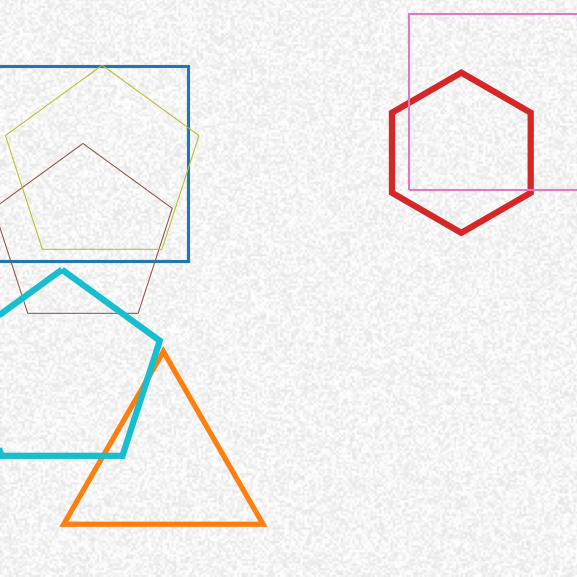[{"shape": "square", "thickness": 1.5, "radius": 0.84, "center": [0.157, 0.716]}, {"shape": "triangle", "thickness": 2.5, "radius": 1.0, "center": [0.283, 0.191]}, {"shape": "hexagon", "thickness": 3, "radius": 0.69, "center": [0.799, 0.735]}, {"shape": "pentagon", "thickness": 0.5, "radius": 0.81, "center": [0.144, 0.588]}, {"shape": "square", "thickness": 1, "radius": 0.76, "center": [0.861, 0.822]}, {"shape": "pentagon", "thickness": 0.5, "radius": 0.88, "center": [0.177, 0.71]}, {"shape": "pentagon", "thickness": 3, "radius": 0.89, "center": [0.107, 0.354]}]